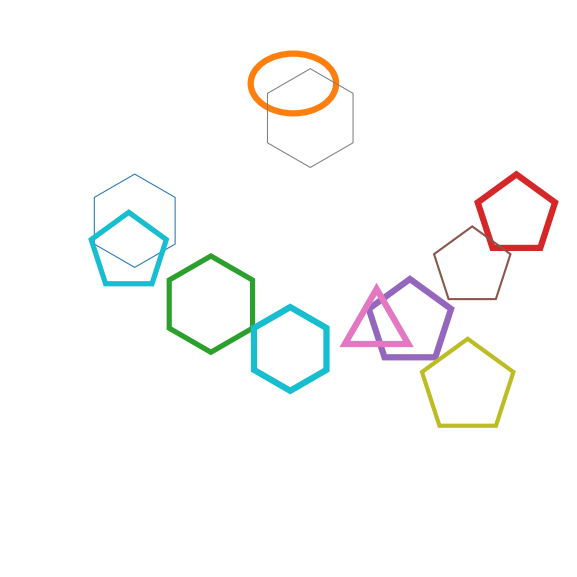[{"shape": "hexagon", "thickness": 0.5, "radius": 0.4, "center": [0.233, 0.617]}, {"shape": "oval", "thickness": 3, "radius": 0.37, "center": [0.508, 0.855]}, {"shape": "hexagon", "thickness": 2.5, "radius": 0.42, "center": [0.365, 0.473]}, {"shape": "pentagon", "thickness": 3, "radius": 0.35, "center": [0.894, 0.627]}, {"shape": "pentagon", "thickness": 3, "radius": 0.37, "center": [0.71, 0.441]}, {"shape": "pentagon", "thickness": 1, "radius": 0.35, "center": [0.818, 0.538]}, {"shape": "triangle", "thickness": 3, "radius": 0.32, "center": [0.652, 0.435]}, {"shape": "hexagon", "thickness": 0.5, "radius": 0.43, "center": [0.537, 0.795]}, {"shape": "pentagon", "thickness": 2, "radius": 0.42, "center": [0.81, 0.329]}, {"shape": "pentagon", "thickness": 2.5, "radius": 0.34, "center": [0.223, 0.563]}, {"shape": "hexagon", "thickness": 3, "radius": 0.36, "center": [0.503, 0.395]}]